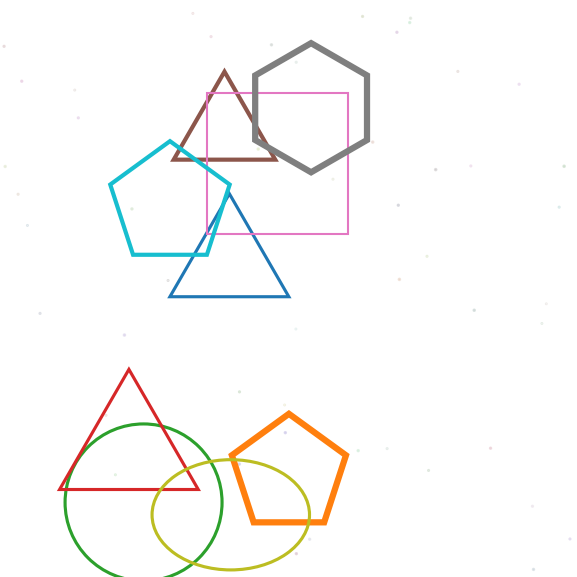[{"shape": "triangle", "thickness": 1.5, "radius": 0.59, "center": [0.397, 0.545]}, {"shape": "pentagon", "thickness": 3, "radius": 0.52, "center": [0.5, 0.179]}, {"shape": "circle", "thickness": 1.5, "radius": 0.68, "center": [0.249, 0.129]}, {"shape": "triangle", "thickness": 1.5, "radius": 0.69, "center": [0.223, 0.221]}, {"shape": "triangle", "thickness": 2, "radius": 0.51, "center": [0.389, 0.773]}, {"shape": "square", "thickness": 1, "radius": 0.61, "center": [0.48, 0.715]}, {"shape": "hexagon", "thickness": 3, "radius": 0.56, "center": [0.539, 0.813]}, {"shape": "oval", "thickness": 1.5, "radius": 0.68, "center": [0.4, 0.108]}, {"shape": "pentagon", "thickness": 2, "radius": 0.54, "center": [0.294, 0.646]}]